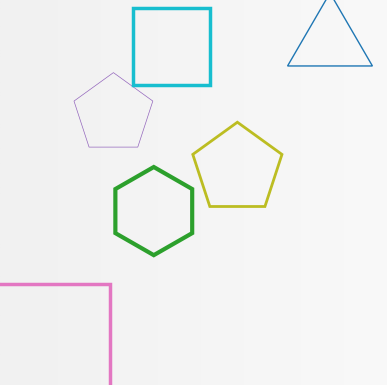[{"shape": "triangle", "thickness": 1, "radius": 0.63, "center": [0.852, 0.892]}, {"shape": "hexagon", "thickness": 3, "radius": 0.57, "center": [0.397, 0.452]}, {"shape": "pentagon", "thickness": 0.5, "radius": 0.53, "center": [0.293, 0.704]}, {"shape": "square", "thickness": 2.5, "radius": 0.74, "center": [0.135, 0.114]}, {"shape": "pentagon", "thickness": 2, "radius": 0.6, "center": [0.613, 0.562]}, {"shape": "square", "thickness": 2.5, "radius": 0.5, "center": [0.443, 0.879]}]